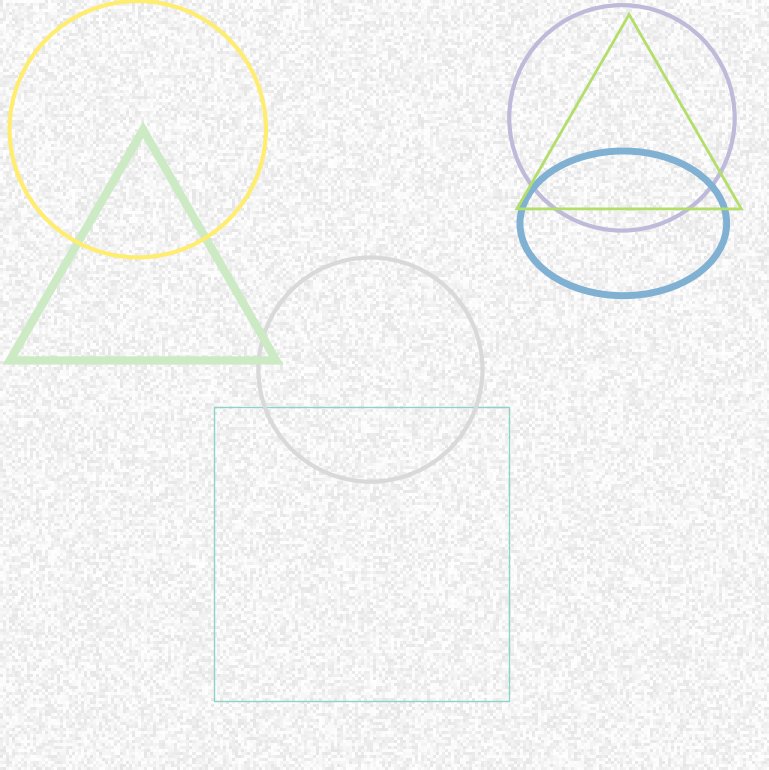[{"shape": "square", "thickness": 0.5, "radius": 0.96, "center": [0.469, 0.281]}, {"shape": "circle", "thickness": 1.5, "radius": 0.73, "center": [0.808, 0.847]}, {"shape": "oval", "thickness": 2.5, "radius": 0.67, "center": [0.809, 0.71]}, {"shape": "triangle", "thickness": 1, "radius": 0.84, "center": [0.817, 0.813]}, {"shape": "circle", "thickness": 1.5, "radius": 0.73, "center": [0.481, 0.52]}, {"shape": "triangle", "thickness": 3, "radius": 1.0, "center": [0.186, 0.632]}, {"shape": "circle", "thickness": 1.5, "radius": 0.83, "center": [0.179, 0.832]}]